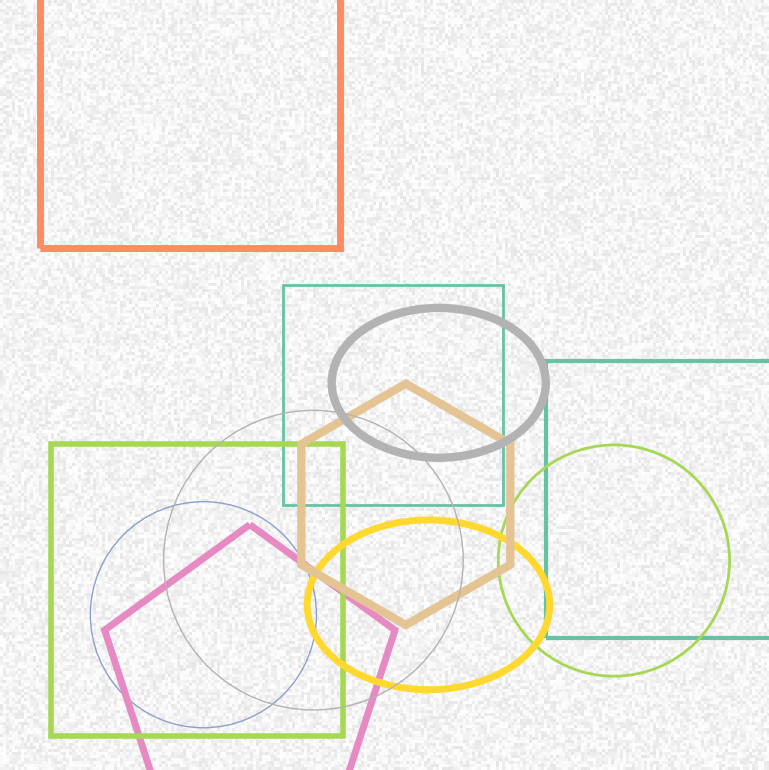[{"shape": "square", "thickness": 1, "radius": 0.71, "center": [0.51, 0.487]}, {"shape": "square", "thickness": 1.5, "radius": 0.9, "center": [0.888, 0.351]}, {"shape": "square", "thickness": 2.5, "radius": 0.97, "center": [0.246, 0.873]}, {"shape": "circle", "thickness": 0.5, "radius": 0.73, "center": [0.264, 0.202]}, {"shape": "pentagon", "thickness": 2.5, "radius": 0.99, "center": [0.324, 0.12]}, {"shape": "square", "thickness": 2, "radius": 0.95, "center": [0.256, 0.233]}, {"shape": "circle", "thickness": 1, "radius": 0.75, "center": [0.797, 0.272]}, {"shape": "oval", "thickness": 2.5, "radius": 0.79, "center": [0.556, 0.214]}, {"shape": "hexagon", "thickness": 3, "radius": 0.78, "center": [0.527, 0.345]}, {"shape": "oval", "thickness": 3, "radius": 0.7, "center": [0.57, 0.503]}, {"shape": "circle", "thickness": 0.5, "radius": 0.97, "center": [0.407, 0.273]}]